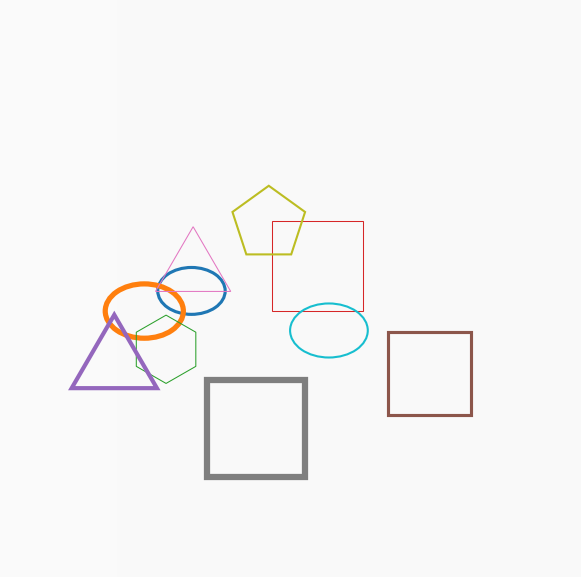[{"shape": "oval", "thickness": 1.5, "radius": 0.29, "center": [0.329, 0.495]}, {"shape": "oval", "thickness": 2.5, "radius": 0.34, "center": [0.248, 0.461]}, {"shape": "hexagon", "thickness": 0.5, "radius": 0.3, "center": [0.286, 0.394]}, {"shape": "square", "thickness": 0.5, "radius": 0.39, "center": [0.546, 0.539]}, {"shape": "triangle", "thickness": 2, "radius": 0.42, "center": [0.197, 0.369]}, {"shape": "square", "thickness": 1.5, "radius": 0.36, "center": [0.739, 0.352]}, {"shape": "triangle", "thickness": 0.5, "radius": 0.37, "center": [0.332, 0.532]}, {"shape": "square", "thickness": 3, "radius": 0.42, "center": [0.441, 0.257]}, {"shape": "pentagon", "thickness": 1, "radius": 0.33, "center": [0.462, 0.612]}, {"shape": "oval", "thickness": 1, "radius": 0.33, "center": [0.566, 0.427]}]